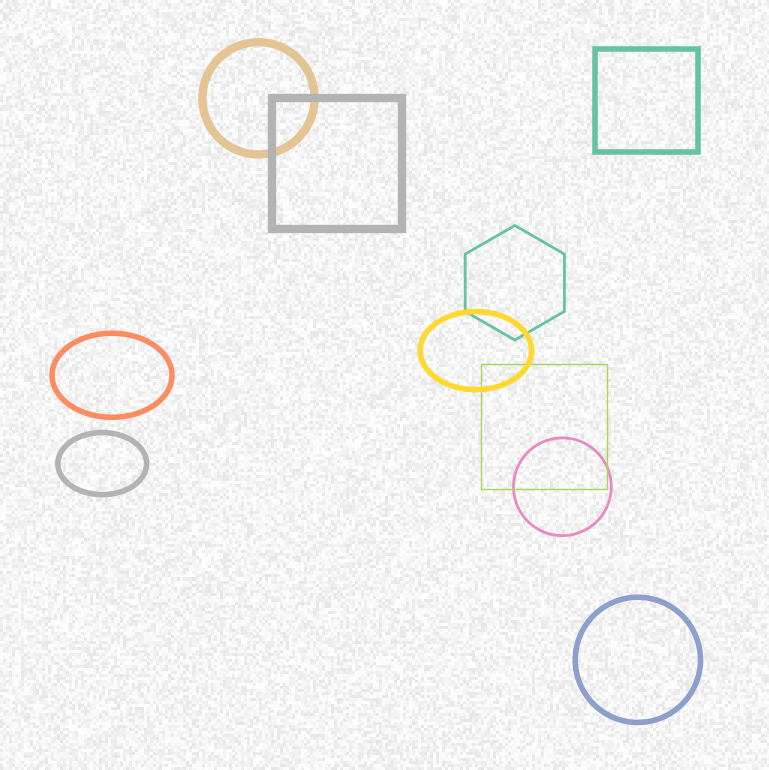[{"shape": "square", "thickness": 2, "radius": 0.34, "center": [0.84, 0.87]}, {"shape": "hexagon", "thickness": 1, "radius": 0.37, "center": [0.669, 0.633]}, {"shape": "oval", "thickness": 2, "radius": 0.39, "center": [0.145, 0.513]}, {"shape": "circle", "thickness": 2, "radius": 0.41, "center": [0.828, 0.143]}, {"shape": "circle", "thickness": 1, "radius": 0.32, "center": [0.73, 0.368]}, {"shape": "square", "thickness": 0.5, "radius": 0.41, "center": [0.707, 0.446]}, {"shape": "oval", "thickness": 2, "radius": 0.36, "center": [0.618, 0.545]}, {"shape": "circle", "thickness": 3, "radius": 0.36, "center": [0.336, 0.872]}, {"shape": "square", "thickness": 3, "radius": 0.42, "center": [0.438, 0.788]}, {"shape": "oval", "thickness": 2, "radius": 0.29, "center": [0.133, 0.398]}]